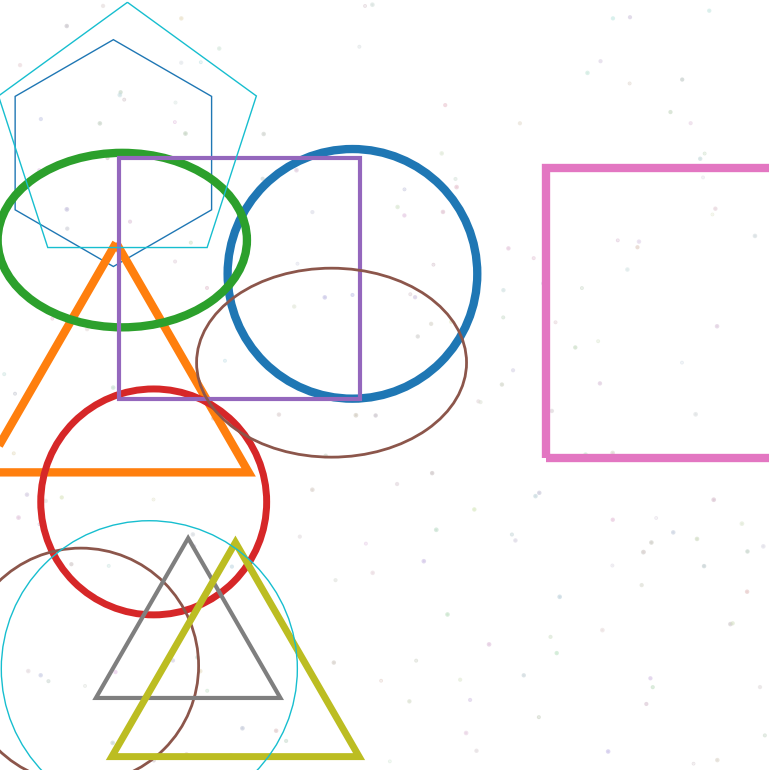[{"shape": "hexagon", "thickness": 0.5, "radius": 0.74, "center": [0.147, 0.801]}, {"shape": "circle", "thickness": 3, "radius": 0.81, "center": [0.458, 0.644]}, {"shape": "triangle", "thickness": 3, "radius": 0.99, "center": [0.151, 0.486]}, {"shape": "oval", "thickness": 3, "radius": 0.81, "center": [0.159, 0.688]}, {"shape": "circle", "thickness": 2.5, "radius": 0.73, "center": [0.2, 0.348]}, {"shape": "square", "thickness": 1.5, "radius": 0.78, "center": [0.311, 0.639]}, {"shape": "circle", "thickness": 1, "radius": 0.76, "center": [0.105, 0.135]}, {"shape": "oval", "thickness": 1, "radius": 0.88, "center": [0.431, 0.529]}, {"shape": "square", "thickness": 3, "radius": 0.94, "center": [0.898, 0.594]}, {"shape": "triangle", "thickness": 1.5, "radius": 0.69, "center": [0.244, 0.163]}, {"shape": "triangle", "thickness": 2.5, "radius": 0.93, "center": [0.306, 0.11]}, {"shape": "circle", "thickness": 0.5, "radius": 0.96, "center": [0.194, 0.131]}, {"shape": "pentagon", "thickness": 0.5, "radius": 0.88, "center": [0.166, 0.821]}]